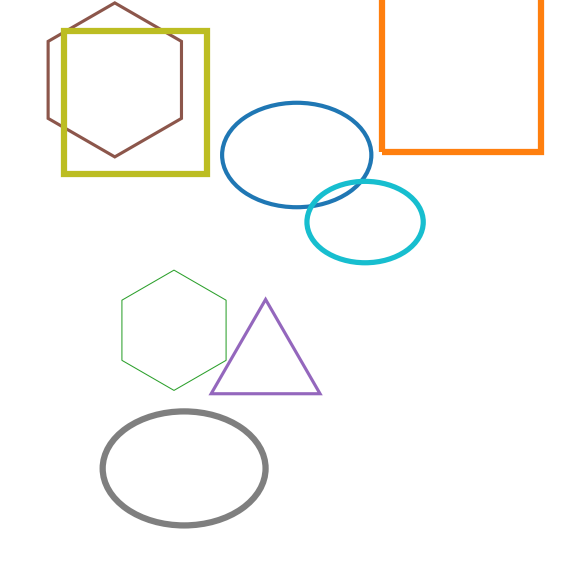[{"shape": "oval", "thickness": 2, "radius": 0.65, "center": [0.514, 0.731]}, {"shape": "square", "thickness": 3, "radius": 0.69, "center": [0.8, 0.873]}, {"shape": "hexagon", "thickness": 0.5, "radius": 0.52, "center": [0.301, 0.427]}, {"shape": "triangle", "thickness": 1.5, "radius": 0.54, "center": [0.46, 0.372]}, {"shape": "hexagon", "thickness": 1.5, "radius": 0.67, "center": [0.199, 0.861]}, {"shape": "oval", "thickness": 3, "radius": 0.71, "center": [0.319, 0.188]}, {"shape": "square", "thickness": 3, "radius": 0.62, "center": [0.235, 0.821]}, {"shape": "oval", "thickness": 2.5, "radius": 0.5, "center": [0.632, 0.615]}]